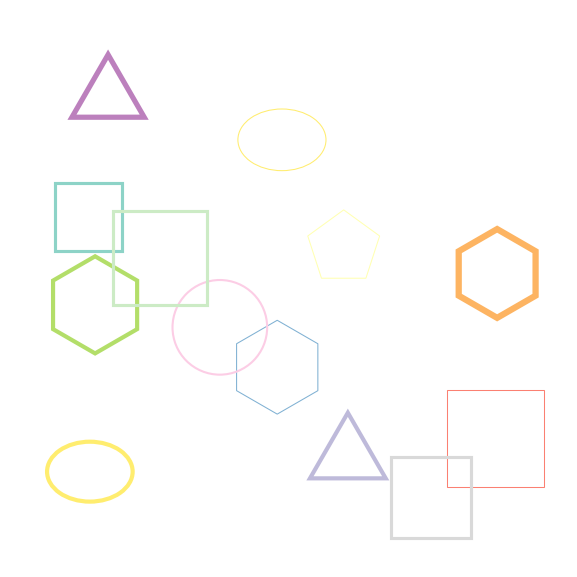[{"shape": "square", "thickness": 1.5, "radius": 0.29, "center": [0.153, 0.624]}, {"shape": "pentagon", "thickness": 0.5, "radius": 0.33, "center": [0.595, 0.57]}, {"shape": "triangle", "thickness": 2, "radius": 0.38, "center": [0.602, 0.209]}, {"shape": "square", "thickness": 0.5, "radius": 0.42, "center": [0.858, 0.24]}, {"shape": "hexagon", "thickness": 0.5, "radius": 0.41, "center": [0.48, 0.363]}, {"shape": "hexagon", "thickness": 3, "radius": 0.38, "center": [0.861, 0.526]}, {"shape": "hexagon", "thickness": 2, "radius": 0.42, "center": [0.165, 0.471]}, {"shape": "circle", "thickness": 1, "radius": 0.41, "center": [0.381, 0.432]}, {"shape": "square", "thickness": 1.5, "radius": 0.35, "center": [0.747, 0.138]}, {"shape": "triangle", "thickness": 2.5, "radius": 0.36, "center": [0.187, 0.832]}, {"shape": "square", "thickness": 1.5, "radius": 0.41, "center": [0.277, 0.553]}, {"shape": "oval", "thickness": 0.5, "radius": 0.38, "center": [0.488, 0.757]}, {"shape": "oval", "thickness": 2, "radius": 0.37, "center": [0.156, 0.182]}]